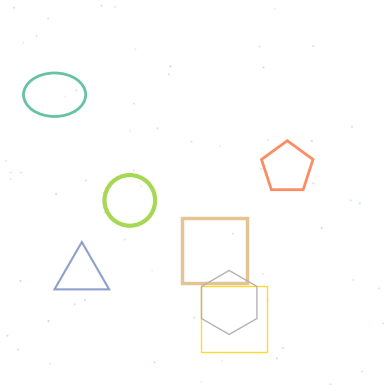[{"shape": "oval", "thickness": 2, "radius": 0.4, "center": [0.142, 0.754]}, {"shape": "pentagon", "thickness": 2, "radius": 0.35, "center": [0.746, 0.564]}, {"shape": "triangle", "thickness": 1.5, "radius": 0.41, "center": [0.213, 0.289]}, {"shape": "circle", "thickness": 3, "radius": 0.33, "center": [0.337, 0.479]}, {"shape": "square", "thickness": 1, "radius": 0.42, "center": [0.608, 0.171]}, {"shape": "square", "thickness": 2.5, "radius": 0.42, "center": [0.556, 0.35]}, {"shape": "hexagon", "thickness": 1, "radius": 0.42, "center": [0.595, 0.214]}]